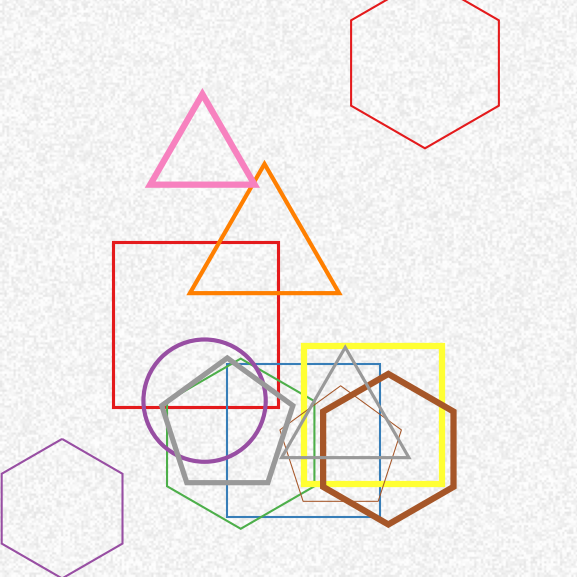[{"shape": "square", "thickness": 1.5, "radius": 0.72, "center": [0.339, 0.437]}, {"shape": "hexagon", "thickness": 1, "radius": 0.74, "center": [0.736, 0.89]}, {"shape": "square", "thickness": 1, "radius": 0.66, "center": [0.526, 0.236]}, {"shape": "hexagon", "thickness": 1, "radius": 0.74, "center": [0.417, 0.231]}, {"shape": "circle", "thickness": 2, "radius": 0.53, "center": [0.354, 0.305]}, {"shape": "hexagon", "thickness": 1, "radius": 0.6, "center": [0.108, 0.118]}, {"shape": "triangle", "thickness": 2, "radius": 0.75, "center": [0.458, 0.566]}, {"shape": "square", "thickness": 3, "radius": 0.6, "center": [0.646, 0.28]}, {"shape": "pentagon", "thickness": 0.5, "radius": 0.55, "center": [0.59, 0.221]}, {"shape": "hexagon", "thickness": 3, "radius": 0.65, "center": [0.672, 0.221]}, {"shape": "triangle", "thickness": 3, "radius": 0.52, "center": [0.35, 0.732]}, {"shape": "pentagon", "thickness": 2.5, "radius": 0.6, "center": [0.394, 0.26]}, {"shape": "triangle", "thickness": 1.5, "radius": 0.64, "center": [0.598, 0.27]}]